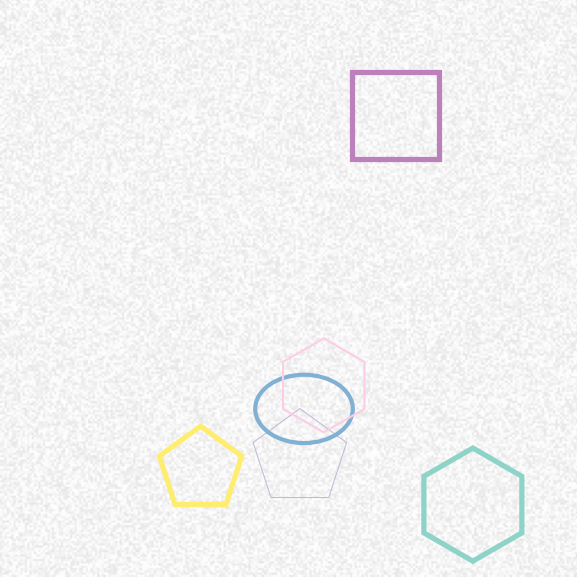[{"shape": "hexagon", "thickness": 2.5, "radius": 0.49, "center": [0.819, 0.125]}, {"shape": "pentagon", "thickness": 0.5, "radius": 0.43, "center": [0.519, 0.207]}, {"shape": "oval", "thickness": 2, "radius": 0.42, "center": [0.526, 0.291]}, {"shape": "hexagon", "thickness": 1, "radius": 0.41, "center": [0.561, 0.332]}, {"shape": "square", "thickness": 2.5, "radius": 0.37, "center": [0.685, 0.799]}, {"shape": "pentagon", "thickness": 2.5, "radius": 0.37, "center": [0.347, 0.186]}]